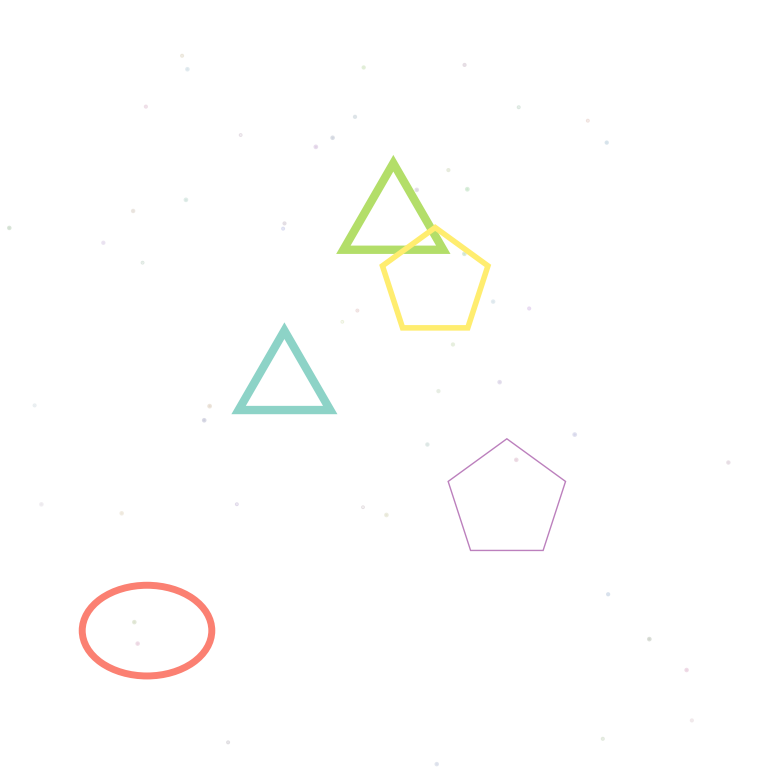[{"shape": "triangle", "thickness": 3, "radius": 0.34, "center": [0.369, 0.502]}, {"shape": "oval", "thickness": 2.5, "radius": 0.42, "center": [0.191, 0.181]}, {"shape": "triangle", "thickness": 3, "radius": 0.37, "center": [0.511, 0.713]}, {"shape": "pentagon", "thickness": 0.5, "radius": 0.4, "center": [0.658, 0.35]}, {"shape": "pentagon", "thickness": 2, "radius": 0.36, "center": [0.565, 0.632]}]